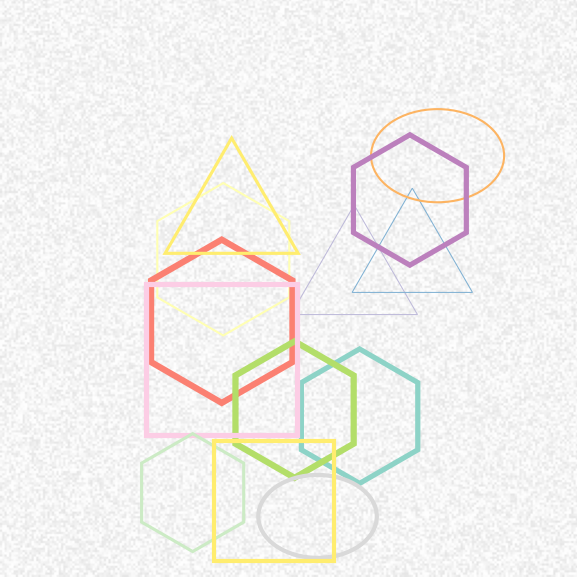[{"shape": "hexagon", "thickness": 2.5, "radius": 0.58, "center": [0.623, 0.278]}, {"shape": "hexagon", "thickness": 1, "radius": 0.66, "center": [0.387, 0.55]}, {"shape": "triangle", "thickness": 0.5, "radius": 0.63, "center": [0.613, 0.518]}, {"shape": "hexagon", "thickness": 3, "radius": 0.71, "center": [0.384, 0.443]}, {"shape": "triangle", "thickness": 0.5, "radius": 0.6, "center": [0.714, 0.553]}, {"shape": "oval", "thickness": 1, "radius": 0.58, "center": [0.758, 0.73]}, {"shape": "hexagon", "thickness": 3, "radius": 0.59, "center": [0.51, 0.29]}, {"shape": "square", "thickness": 2.5, "radius": 0.65, "center": [0.384, 0.376]}, {"shape": "oval", "thickness": 2, "radius": 0.51, "center": [0.55, 0.105]}, {"shape": "hexagon", "thickness": 2.5, "radius": 0.56, "center": [0.71, 0.653]}, {"shape": "hexagon", "thickness": 1.5, "radius": 0.51, "center": [0.334, 0.146]}, {"shape": "square", "thickness": 2, "radius": 0.52, "center": [0.474, 0.132]}, {"shape": "triangle", "thickness": 1.5, "radius": 0.67, "center": [0.401, 0.627]}]